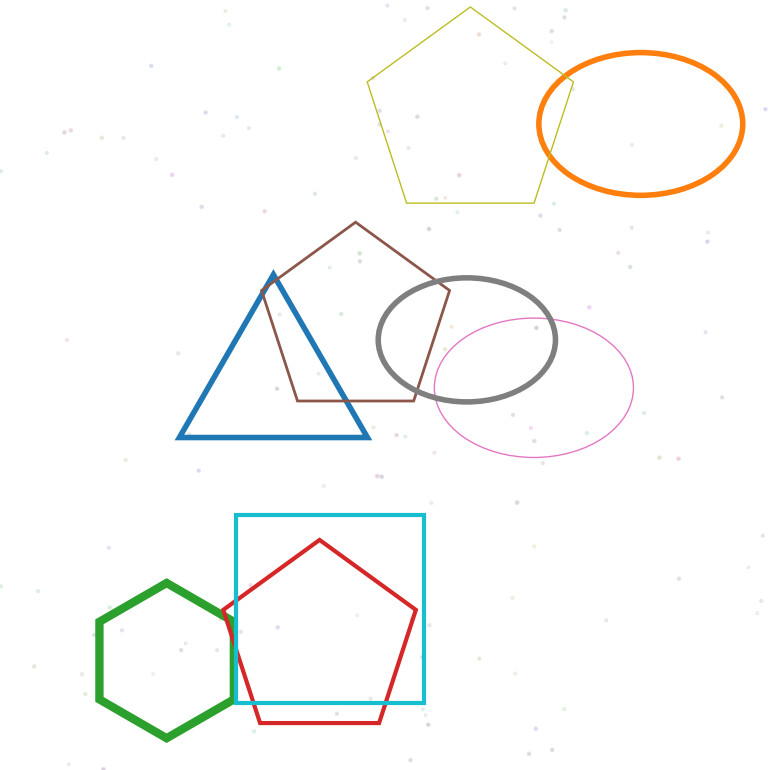[{"shape": "triangle", "thickness": 2, "radius": 0.71, "center": [0.355, 0.502]}, {"shape": "oval", "thickness": 2, "radius": 0.66, "center": [0.832, 0.839]}, {"shape": "hexagon", "thickness": 3, "radius": 0.5, "center": [0.216, 0.142]}, {"shape": "pentagon", "thickness": 1.5, "radius": 0.66, "center": [0.415, 0.167]}, {"shape": "pentagon", "thickness": 1, "radius": 0.64, "center": [0.462, 0.583]}, {"shape": "oval", "thickness": 0.5, "radius": 0.65, "center": [0.693, 0.496]}, {"shape": "oval", "thickness": 2, "radius": 0.58, "center": [0.606, 0.559]}, {"shape": "pentagon", "thickness": 0.5, "radius": 0.7, "center": [0.611, 0.85]}, {"shape": "square", "thickness": 1.5, "radius": 0.61, "center": [0.429, 0.209]}]